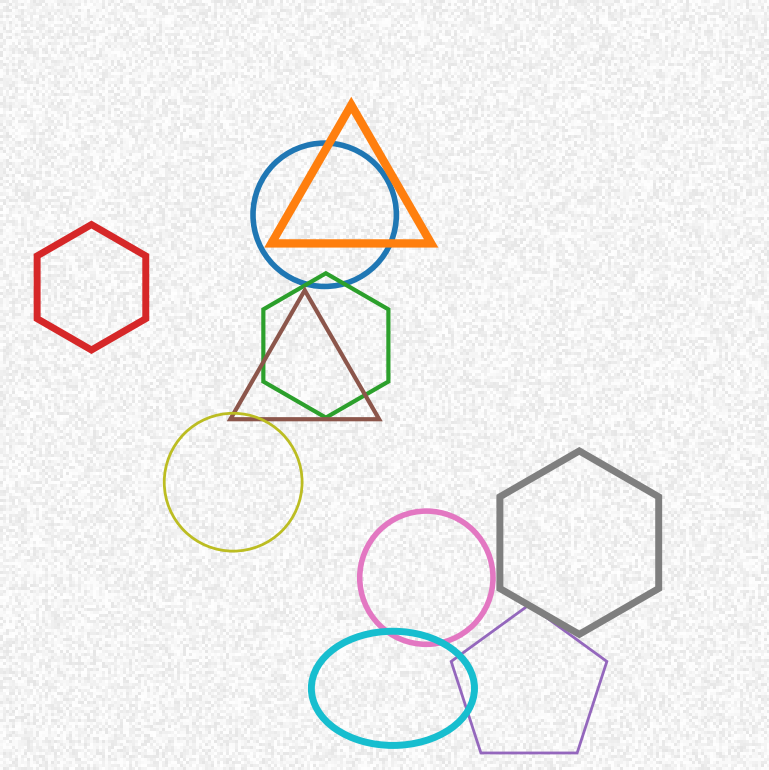[{"shape": "circle", "thickness": 2, "radius": 0.47, "center": [0.422, 0.721]}, {"shape": "triangle", "thickness": 3, "radius": 0.6, "center": [0.456, 0.744]}, {"shape": "hexagon", "thickness": 1.5, "radius": 0.47, "center": [0.423, 0.551]}, {"shape": "hexagon", "thickness": 2.5, "radius": 0.41, "center": [0.119, 0.627]}, {"shape": "pentagon", "thickness": 1, "radius": 0.53, "center": [0.687, 0.108]}, {"shape": "triangle", "thickness": 1.5, "radius": 0.56, "center": [0.396, 0.511]}, {"shape": "circle", "thickness": 2, "radius": 0.43, "center": [0.554, 0.25]}, {"shape": "hexagon", "thickness": 2.5, "radius": 0.6, "center": [0.752, 0.295]}, {"shape": "circle", "thickness": 1, "radius": 0.45, "center": [0.303, 0.374]}, {"shape": "oval", "thickness": 2.5, "radius": 0.53, "center": [0.51, 0.106]}]